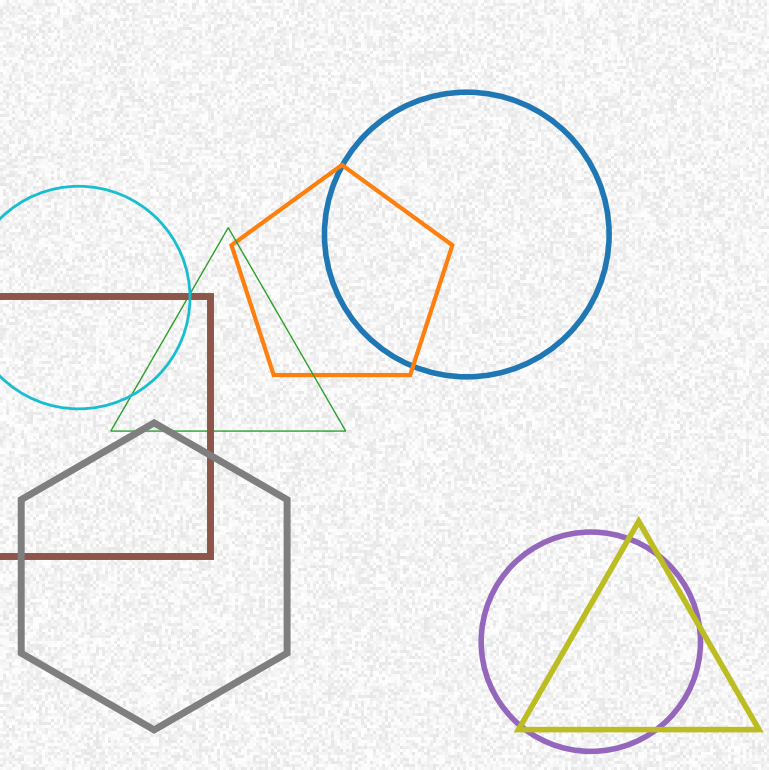[{"shape": "circle", "thickness": 2, "radius": 0.92, "center": [0.606, 0.695]}, {"shape": "pentagon", "thickness": 1.5, "radius": 0.75, "center": [0.444, 0.635]}, {"shape": "triangle", "thickness": 0.5, "radius": 0.88, "center": [0.296, 0.528]}, {"shape": "circle", "thickness": 2, "radius": 0.71, "center": [0.767, 0.167]}, {"shape": "square", "thickness": 2.5, "radius": 0.85, "center": [0.103, 0.447]}, {"shape": "hexagon", "thickness": 2.5, "radius": 1.0, "center": [0.2, 0.251]}, {"shape": "triangle", "thickness": 2, "radius": 0.9, "center": [0.83, 0.143]}, {"shape": "circle", "thickness": 1, "radius": 0.72, "center": [0.102, 0.614]}]